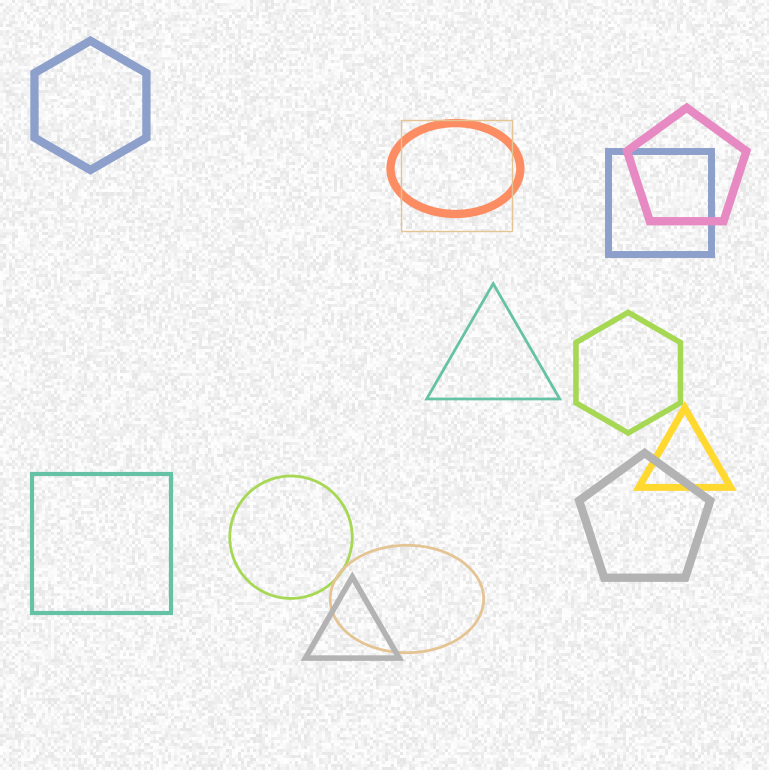[{"shape": "triangle", "thickness": 1, "radius": 0.5, "center": [0.641, 0.532]}, {"shape": "square", "thickness": 1.5, "radius": 0.45, "center": [0.132, 0.294]}, {"shape": "oval", "thickness": 3, "radius": 0.42, "center": [0.591, 0.781]}, {"shape": "hexagon", "thickness": 3, "radius": 0.42, "center": [0.117, 0.863]}, {"shape": "square", "thickness": 2.5, "radius": 0.33, "center": [0.857, 0.738]}, {"shape": "pentagon", "thickness": 3, "radius": 0.41, "center": [0.892, 0.779]}, {"shape": "hexagon", "thickness": 2, "radius": 0.39, "center": [0.816, 0.516]}, {"shape": "circle", "thickness": 1, "radius": 0.4, "center": [0.378, 0.302]}, {"shape": "triangle", "thickness": 2.5, "radius": 0.34, "center": [0.889, 0.402]}, {"shape": "square", "thickness": 0.5, "radius": 0.36, "center": [0.593, 0.772]}, {"shape": "oval", "thickness": 1, "radius": 0.5, "center": [0.528, 0.222]}, {"shape": "triangle", "thickness": 2, "radius": 0.35, "center": [0.458, 0.18]}, {"shape": "pentagon", "thickness": 3, "radius": 0.45, "center": [0.837, 0.322]}]